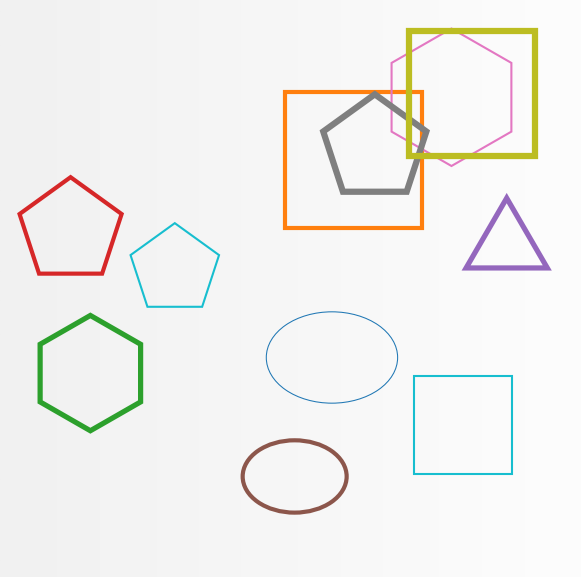[{"shape": "oval", "thickness": 0.5, "radius": 0.56, "center": [0.571, 0.38]}, {"shape": "square", "thickness": 2, "radius": 0.59, "center": [0.609, 0.721]}, {"shape": "hexagon", "thickness": 2.5, "radius": 0.5, "center": [0.155, 0.353]}, {"shape": "pentagon", "thickness": 2, "radius": 0.46, "center": [0.121, 0.6]}, {"shape": "triangle", "thickness": 2.5, "radius": 0.4, "center": [0.872, 0.575]}, {"shape": "oval", "thickness": 2, "radius": 0.45, "center": [0.507, 0.174]}, {"shape": "hexagon", "thickness": 1, "radius": 0.59, "center": [0.777, 0.831]}, {"shape": "pentagon", "thickness": 3, "radius": 0.47, "center": [0.645, 0.743]}, {"shape": "square", "thickness": 3, "radius": 0.54, "center": [0.812, 0.837]}, {"shape": "square", "thickness": 1, "radius": 0.42, "center": [0.797, 0.263]}, {"shape": "pentagon", "thickness": 1, "radius": 0.4, "center": [0.301, 0.533]}]